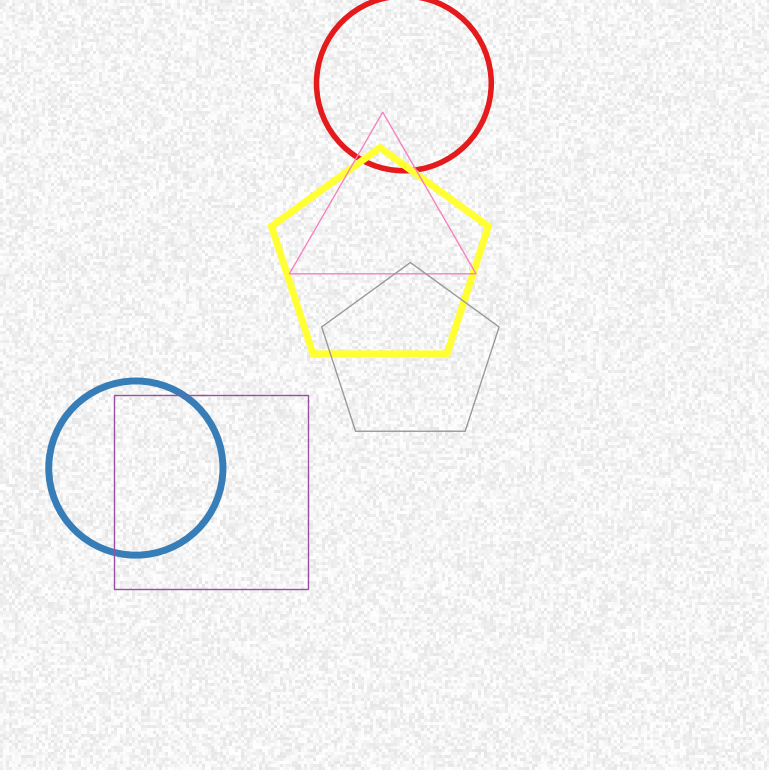[{"shape": "circle", "thickness": 2, "radius": 0.57, "center": [0.525, 0.892]}, {"shape": "circle", "thickness": 2.5, "radius": 0.57, "center": [0.176, 0.392]}, {"shape": "square", "thickness": 0.5, "radius": 0.63, "center": [0.274, 0.361]}, {"shape": "pentagon", "thickness": 2.5, "radius": 0.74, "center": [0.493, 0.66]}, {"shape": "triangle", "thickness": 0.5, "radius": 0.7, "center": [0.497, 0.714]}, {"shape": "pentagon", "thickness": 0.5, "radius": 0.61, "center": [0.533, 0.538]}]